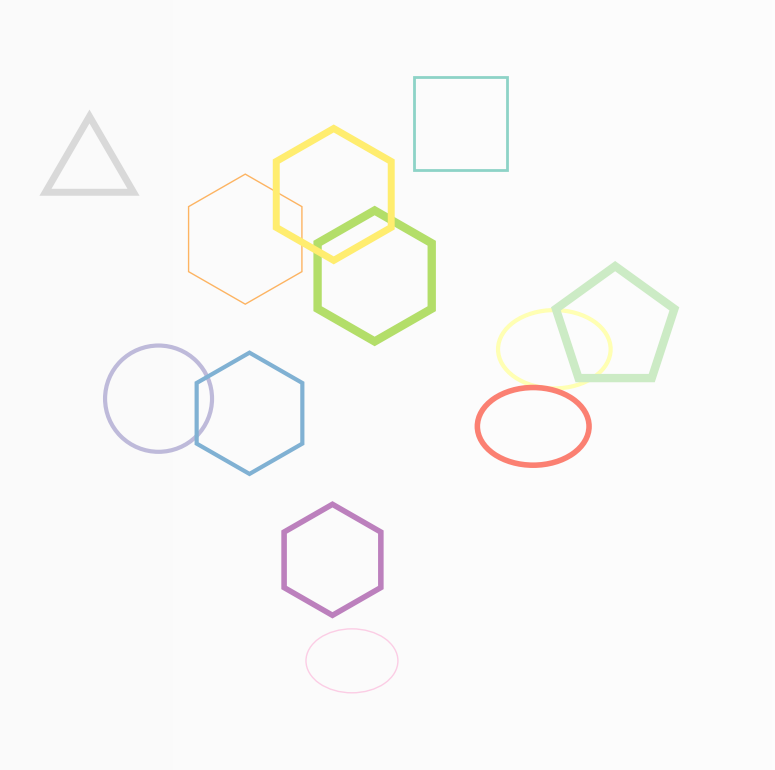[{"shape": "square", "thickness": 1, "radius": 0.3, "center": [0.594, 0.84]}, {"shape": "oval", "thickness": 1.5, "radius": 0.36, "center": [0.715, 0.546]}, {"shape": "circle", "thickness": 1.5, "radius": 0.35, "center": [0.205, 0.482]}, {"shape": "oval", "thickness": 2, "radius": 0.36, "center": [0.688, 0.446]}, {"shape": "hexagon", "thickness": 1.5, "radius": 0.39, "center": [0.322, 0.463]}, {"shape": "hexagon", "thickness": 0.5, "radius": 0.42, "center": [0.316, 0.689]}, {"shape": "hexagon", "thickness": 3, "radius": 0.43, "center": [0.483, 0.642]}, {"shape": "oval", "thickness": 0.5, "radius": 0.3, "center": [0.454, 0.142]}, {"shape": "triangle", "thickness": 2.5, "radius": 0.33, "center": [0.115, 0.783]}, {"shape": "hexagon", "thickness": 2, "radius": 0.36, "center": [0.429, 0.273]}, {"shape": "pentagon", "thickness": 3, "radius": 0.4, "center": [0.794, 0.574]}, {"shape": "hexagon", "thickness": 2.5, "radius": 0.43, "center": [0.431, 0.747]}]